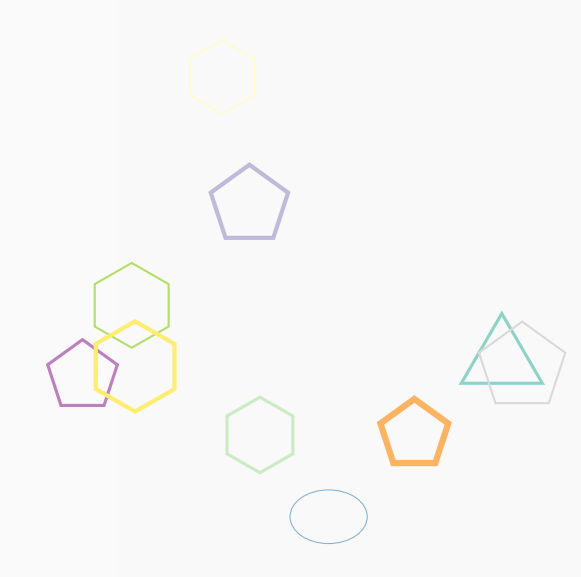[{"shape": "triangle", "thickness": 1.5, "radius": 0.4, "center": [0.863, 0.376]}, {"shape": "hexagon", "thickness": 0.5, "radius": 0.32, "center": [0.382, 0.866]}, {"shape": "pentagon", "thickness": 2, "radius": 0.35, "center": [0.429, 0.644]}, {"shape": "oval", "thickness": 0.5, "radius": 0.33, "center": [0.565, 0.104]}, {"shape": "pentagon", "thickness": 3, "radius": 0.31, "center": [0.713, 0.247]}, {"shape": "hexagon", "thickness": 1, "radius": 0.37, "center": [0.227, 0.47]}, {"shape": "pentagon", "thickness": 1, "radius": 0.39, "center": [0.898, 0.364]}, {"shape": "pentagon", "thickness": 1.5, "radius": 0.31, "center": [0.142, 0.348]}, {"shape": "hexagon", "thickness": 1.5, "radius": 0.33, "center": [0.447, 0.246]}, {"shape": "hexagon", "thickness": 2, "radius": 0.39, "center": [0.232, 0.365]}]